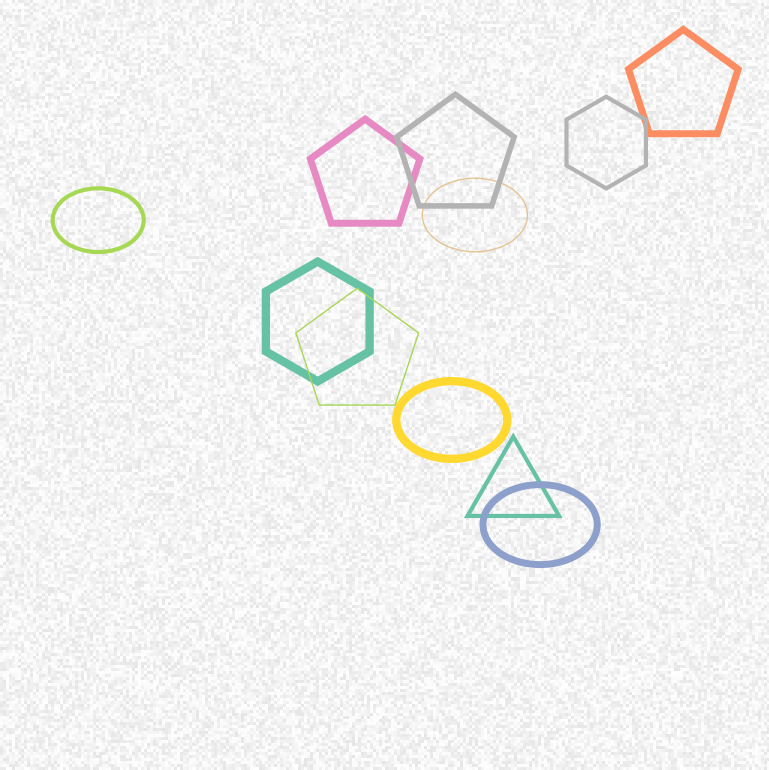[{"shape": "triangle", "thickness": 1.5, "radius": 0.34, "center": [0.667, 0.364]}, {"shape": "hexagon", "thickness": 3, "radius": 0.39, "center": [0.413, 0.583]}, {"shape": "pentagon", "thickness": 2.5, "radius": 0.37, "center": [0.887, 0.887]}, {"shape": "oval", "thickness": 2.5, "radius": 0.37, "center": [0.701, 0.319]}, {"shape": "pentagon", "thickness": 2.5, "radius": 0.37, "center": [0.474, 0.771]}, {"shape": "pentagon", "thickness": 0.5, "radius": 0.42, "center": [0.464, 0.542]}, {"shape": "oval", "thickness": 1.5, "radius": 0.3, "center": [0.127, 0.714]}, {"shape": "oval", "thickness": 3, "radius": 0.36, "center": [0.587, 0.455]}, {"shape": "oval", "thickness": 0.5, "radius": 0.34, "center": [0.617, 0.721]}, {"shape": "pentagon", "thickness": 2, "radius": 0.4, "center": [0.591, 0.797]}, {"shape": "hexagon", "thickness": 1.5, "radius": 0.3, "center": [0.787, 0.815]}]